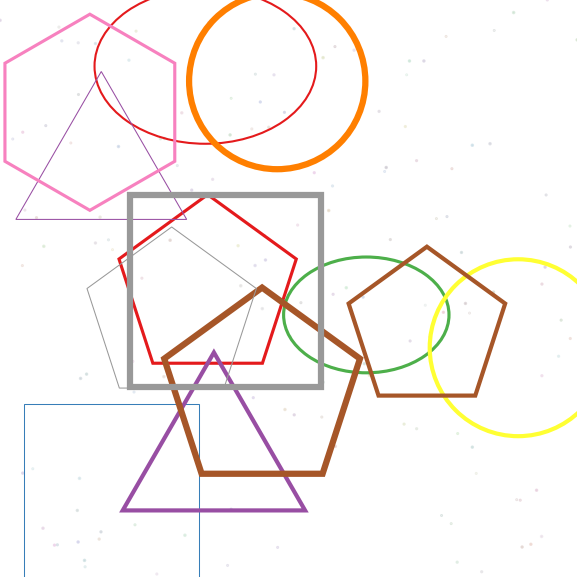[{"shape": "pentagon", "thickness": 1.5, "radius": 0.81, "center": [0.36, 0.501]}, {"shape": "oval", "thickness": 1, "radius": 0.96, "center": [0.356, 0.885]}, {"shape": "square", "thickness": 0.5, "radius": 0.76, "center": [0.193, 0.148]}, {"shape": "oval", "thickness": 1.5, "radius": 0.72, "center": [0.634, 0.454]}, {"shape": "triangle", "thickness": 2, "radius": 0.91, "center": [0.37, 0.206]}, {"shape": "triangle", "thickness": 0.5, "radius": 0.85, "center": [0.175, 0.705]}, {"shape": "circle", "thickness": 3, "radius": 0.76, "center": [0.48, 0.859]}, {"shape": "circle", "thickness": 2, "radius": 0.77, "center": [0.897, 0.397]}, {"shape": "pentagon", "thickness": 2, "radius": 0.71, "center": [0.739, 0.429]}, {"shape": "pentagon", "thickness": 3, "radius": 0.89, "center": [0.454, 0.323]}, {"shape": "hexagon", "thickness": 1.5, "radius": 0.85, "center": [0.156, 0.805]}, {"shape": "pentagon", "thickness": 0.5, "radius": 0.77, "center": [0.297, 0.452]}, {"shape": "square", "thickness": 3, "radius": 0.83, "center": [0.391, 0.495]}]